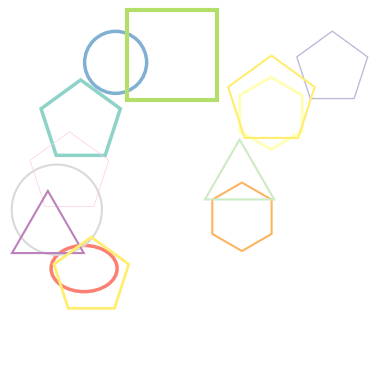[{"shape": "pentagon", "thickness": 2.5, "radius": 0.54, "center": [0.21, 0.684]}, {"shape": "hexagon", "thickness": 2, "radius": 0.47, "center": [0.704, 0.706]}, {"shape": "pentagon", "thickness": 1, "radius": 0.48, "center": [0.863, 0.822]}, {"shape": "oval", "thickness": 2.5, "radius": 0.43, "center": [0.218, 0.302]}, {"shape": "circle", "thickness": 2.5, "radius": 0.4, "center": [0.3, 0.838]}, {"shape": "hexagon", "thickness": 1.5, "radius": 0.44, "center": [0.628, 0.437]}, {"shape": "square", "thickness": 3, "radius": 0.58, "center": [0.448, 0.856]}, {"shape": "pentagon", "thickness": 0.5, "radius": 0.54, "center": [0.18, 0.55]}, {"shape": "circle", "thickness": 1.5, "radius": 0.59, "center": [0.148, 0.455]}, {"shape": "triangle", "thickness": 1.5, "radius": 0.54, "center": [0.124, 0.396]}, {"shape": "triangle", "thickness": 1.5, "radius": 0.52, "center": [0.622, 0.534]}, {"shape": "pentagon", "thickness": 2, "radius": 0.51, "center": [0.237, 0.282]}, {"shape": "pentagon", "thickness": 1.5, "radius": 0.59, "center": [0.705, 0.737]}]